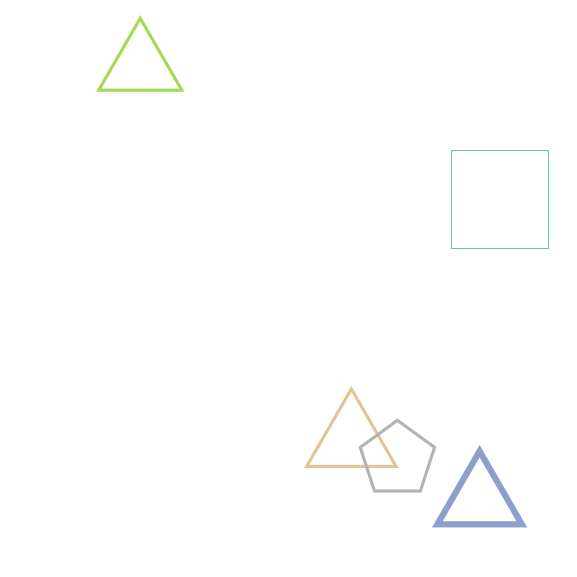[{"shape": "square", "thickness": 0.5, "radius": 0.42, "center": [0.865, 0.654]}, {"shape": "triangle", "thickness": 3, "radius": 0.42, "center": [0.831, 0.133]}, {"shape": "triangle", "thickness": 1.5, "radius": 0.42, "center": [0.243, 0.884]}, {"shape": "triangle", "thickness": 1.5, "radius": 0.45, "center": [0.608, 0.236]}, {"shape": "pentagon", "thickness": 1.5, "radius": 0.34, "center": [0.688, 0.204]}]